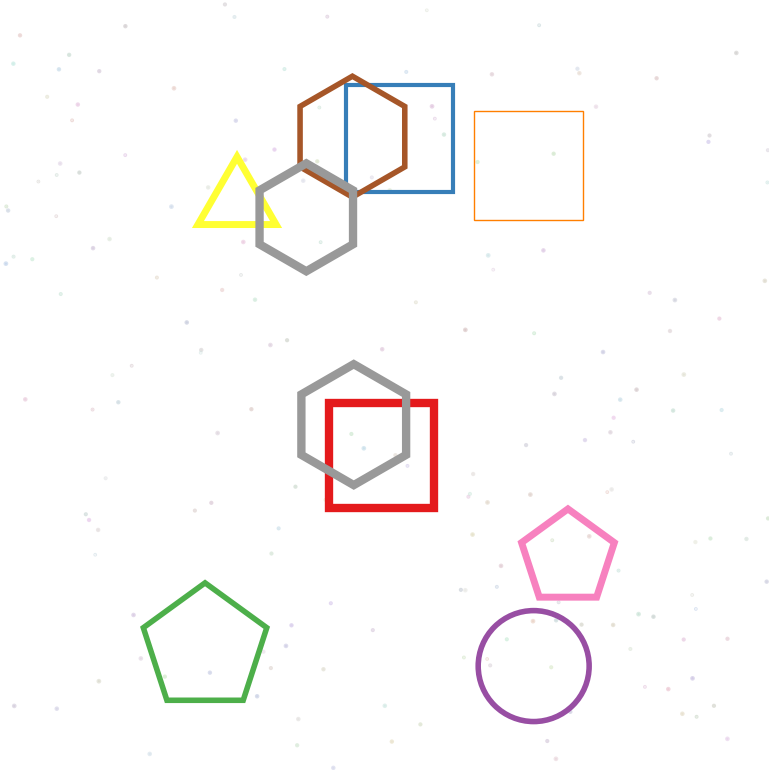[{"shape": "square", "thickness": 3, "radius": 0.34, "center": [0.496, 0.408]}, {"shape": "square", "thickness": 1.5, "radius": 0.35, "center": [0.519, 0.82]}, {"shape": "pentagon", "thickness": 2, "radius": 0.42, "center": [0.266, 0.159]}, {"shape": "circle", "thickness": 2, "radius": 0.36, "center": [0.693, 0.135]}, {"shape": "square", "thickness": 0.5, "radius": 0.35, "center": [0.686, 0.785]}, {"shape": "triangle", "thickness": 2.5, "radius": 0.29, "center": [0.308, 0.738]}, {"shape": "hexagon", "thickness": 2, "radius": 0.39, "center": [0.458, 0.823]}, {"shape": "pentagon", "thickness": 2.5, "radius": 0.32, "center": [0.738, 0.276]}, {"shape": "hexagon", "thickness": 3, "radius": 0.39, "center": [0.459, 0.449]}, {"shape": "hexagon", "thickness": 3, "radius": 0.35, "center": [0.398, 0.718]}]